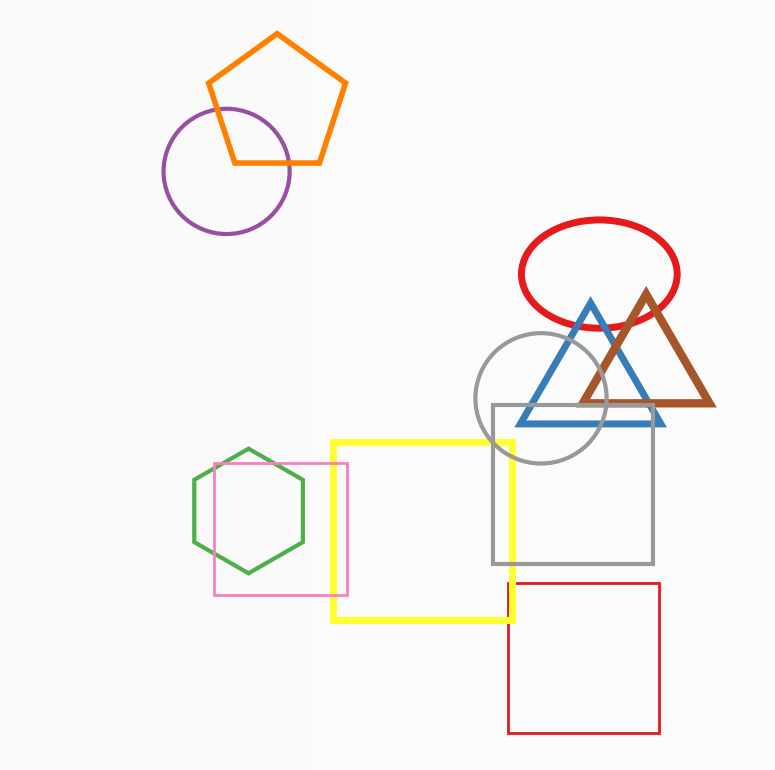[{"shape": "square", "thickness": 1, "radius": 0.49, "center": [0.753, 0.146]}, {"shape": "oval", "thickness": 2.5, "radius": 0.5, "center": [0.773, 0.644]}, {"shape": "triangle", "thickness": 2.5, "radius": 0.52, "center": [0.762, 0.502]}, {"shape": "hexagon", "thickness": 1.5, "radius": 0.4, "center": [0.321, 0.336]}, {"shape": "circle", "thickness": 1.5, "radius": 0.41, "center": [0.292, 0.777]}, {"shape": "pentagon", "thickness": 2, "radius": 0.46, "center": [0.358, 0.863]}, {"shape": "square", "thickness": 2.5, "radius": 0.58, "center": [0.545, 0.31]}, {"shape": "triangle", "thickness": 3, "radius": 0.47, "center": [0.834, 0.523]}, {"shape": "square", "thickness": 1, "radius": 0.43, "center": [0.362, 0.313]}, {"shape": "square", "thickness": 1.5, "radius": 0.52, "center": [0.739, 0.37]}, {"shape": "circle", "thickness": 1.5, "radius": 0.42, "center": [0.698, 0.483]}]